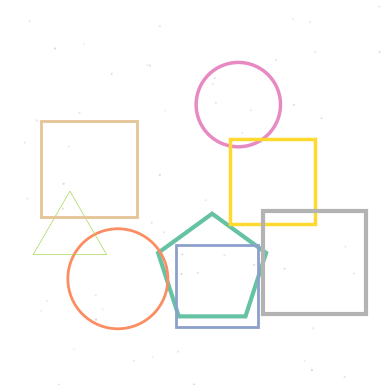[{"shape": "pentagon", "thickness": 3, "radius": 0.74, "center": [0.551, 0.298]}, {"shape": "circle", "thickness": 2, "radius": 0.65, "center": [0.306, 0.276]}, {"shape": "square", "thickness": 2, "radius": 0.54, "center": [0.563, 0.257]}, {"shape": "circle", "thickness": 2.5, "radius": 0.55, "center": [0.619, 0.728]}, {"shape": "triangle", "thickness": 0.5, "radius": 0.55, "center": [0.182, 0.394]}, {"shape": "square", "thickness": 2.5, "radius": 0.55, "center": [0.707, 0.528]}, {"shape": "square", "thickness": 2, "radius": 0.62, "center": [0.231, 0.561]}, {"shape": "square", "thickness": 3, "radius": 0.67, "center": [0.817, 0.318]}]